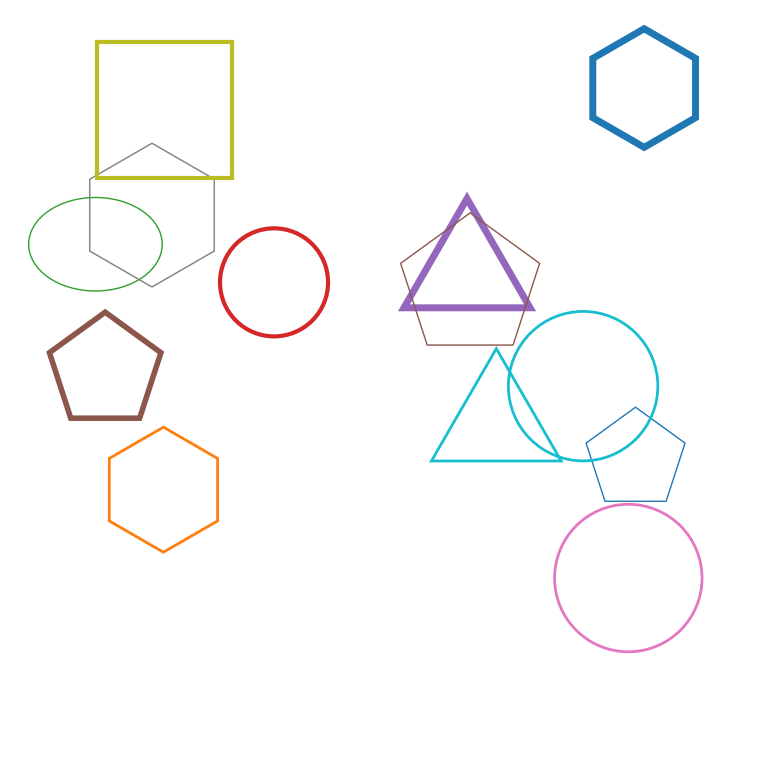[{"shape": "hexagon", "thickness": 2.5, "radius": 0.39, "center": [0.837, 0.886]}, {"shape": "pentagon", "thickness": 0.5, "radius": 0.34, "center": [0.825, 0.404]}, {"shape": "hexagon", "thickness": 1, "radius": 0.41, "center": [0.212, 0.364]}, {"shape": "oval", "thickness": 0.5, "radius": 0.43, "center": [0.124, 0.683]}, {"shape": "circle", "thickness": 1.5, "radius": 0.35, "center": [0.356, 0.633]}, {"shape": "triangle", "thickness": 2.5, "radius": 0.47, "center": [0.607, 0.648]}, {"shape": "pentagon", "thickness": 2, "radius": 0.38, "center": [0.137, 0.518]}, {"shape": "pentagon", "thickness": 0.5, "radius": 0.47, "center": [0.611, 0.629]}, {"shape": "circle", "thickness": 1, "radius": 0.48, "center": [0.816, 0.249]}, {"shape": "hexagon", "thickness": 0.5, "radius": 0.47, "center": [0.197, 0.721]}, {"shape": "square", "thickness": 1.5, "radius": 0.44, "center": [0.214, 0.857]}, {"shape": "circle", "thickness": 1, "radius": 0.49, "center": [0.757, 0.498]}, {"shape": "triangle", "thickness": 1, "radius": 0.49, "center": [0.645, 0.45]}]